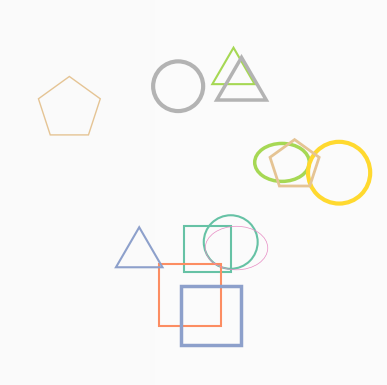[{"shape": "circle", "thickness": 1.5, "radius": 0.35, "center": [0.595, 0.371]}, {"shape": "square", "thickness": 1.5, "radius": 0.3, "center": [0.536, 0.353]}, {"shape": "square", "thickness": 1.5, "radius": 0.4, "center": [0.491, 0.234]}, {"shape": "triangle", "thickness": 1.5, "radius": 0.35, "center": [0.359, 0.34]}, {"shape": "square", "thickness": 2.5, "radius": 0.38, "center": [0.544, 0.18]}, {"shape": "oval", "thickness": 0.5, "radius": 0.4, "center": [0.61, 0.356]}, {"shape": "triangle", "thickness": 1.5, "radius": 0.32, "center": [0.603, 0.813]}, {"shape": "oval", "thickness": 2.5, "radius": 0.35, "center": [0.728, 0.578]}, {"shape": "circle", "thickness": 3, "radius": 0.4, "center": [0.875, 0.551]}, {"shape": "pentagon", "thickness": 2, "radius": 0.33, "center": [0.76, 0.571]}, {"shape": "pentagon", "thickness": 1, "radius": 0.42, "center": [0.179, 0.717]}, {"shape": "triangle", "thickness": 2.5, "radius": 0.37, "center": [0.623, 0.777]}, {"shape": "circle", "thickness": 3, "radius": 0.32, "center": [0.46, 0.776]}]